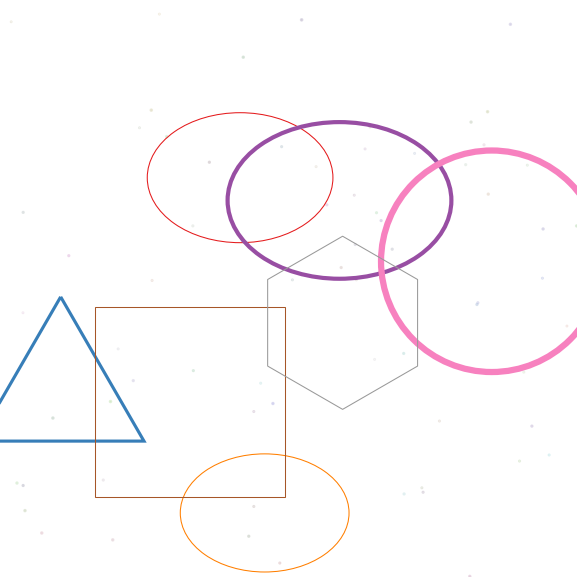[{"shape": "oval", "thickness": 0.5, "radius": 0.8, "center": [0.416, 0.691]}, {"shape": "triangle", "thickness": 1.5, "radius": 0.83, "center": [0.105, 0.319]}, {"shape": "oval", "thickness": 2, "radius": 0.97, "center": [0.588, 0.652]}, {"shape": "oval", "thickness": 0.5, "radius": 0.73, "center": [0.458, 0.111]}, {"shape": "square", "thickness": 0.5, "radius": 0.82, "center": [0.329, 0.303]}, {"shape": "circle", "thickness": 3, "radius": 0.96, "center": [0.852, 0.547]}, {"shape": "hexagon", "thickness": 0.5, "radius": 0.75, "center": [0.593, 0.44]}]